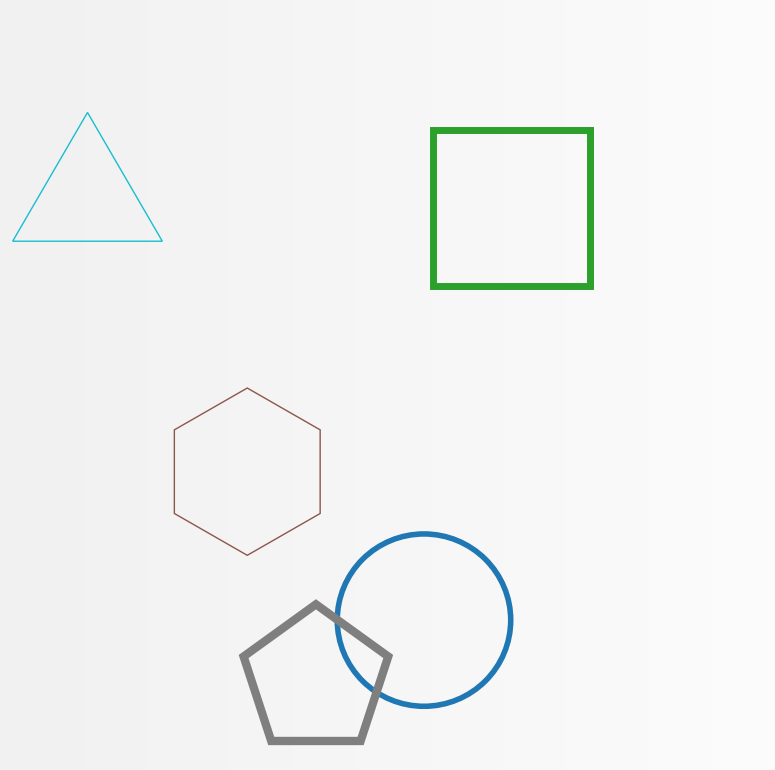[{"shape": "circle", "thickness": 2, "radius": 0.56, "center": [0.547, 0.195]}, {"shape": "square", "thickness": 2.5, "radius": 0.5, "center": [0.66, 0.73]}, {"shape": "hexagon", "thickness": 0.5, "radius": 0.54, "center": [0.319, 0.387]}, {"shape": "pentagon", "thickness": 3, "radius": 0.49, "center": [0.408, 0.117]}, {"shape": "triangle", "thickness": 0.5, "radius": 0.56, "center": [0.113, 0.742]}]